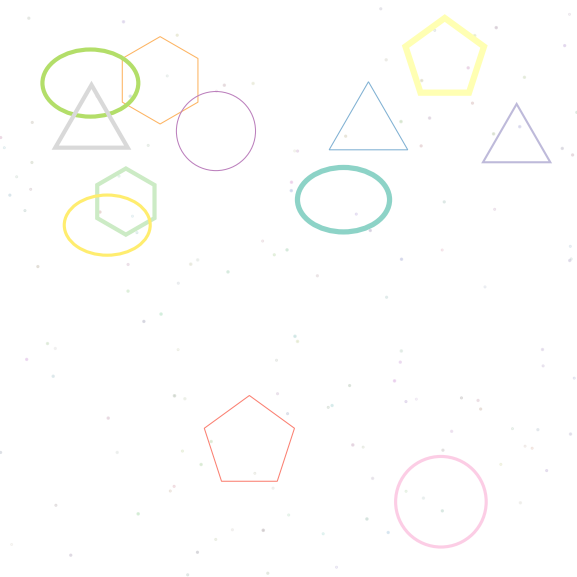[{"shape": "oval", "thickness": 2.5, "radius": 0.4, "center": [0.595, 0.653]}, {"shape": "pentagon", "thickness": 3, "radius": 0.36, "center": [0.77, 0.896]}, {"shape": "triangle", "thickness": 1, "radius": 0.34, "center": [0.895, 0.752]}, {"shape": "pentagon", "thickness": 0.5, "radius": 0.41, "center": [0.432, 0.232]}, {"shape": "triangle", "thickness": 0.5, "radius": 0.39, "center": [0.638, 0.779]}, {"shape": "hexagon", "thickness": 0.5, "radius": 0.38, "center": [0.277, 0.86]}, {"shape": "oval", "thickness": 2, "radius": 0.42, "center": [0.156, 0.855]}, {"shape": "circle", "thickness": 1.5, "radius": 0.39, "center": [0.763, 0.13]}, {"shape": "triangle", "thickness": 2, "radius": 0.36, "center": [0.158, 0.78]}, {"shape": "circle", "thickness": 0.5, "radius": 0.34, "center": [0.374, 0.772]}, {"shape": "hexagon", "thickness": 2, "radius": 0.29, "center": [0.218, 0.65]}, {"shape": "oval", "thickness": 1.5, "radius": 0.37, "center": [0.186, 0.609]}]